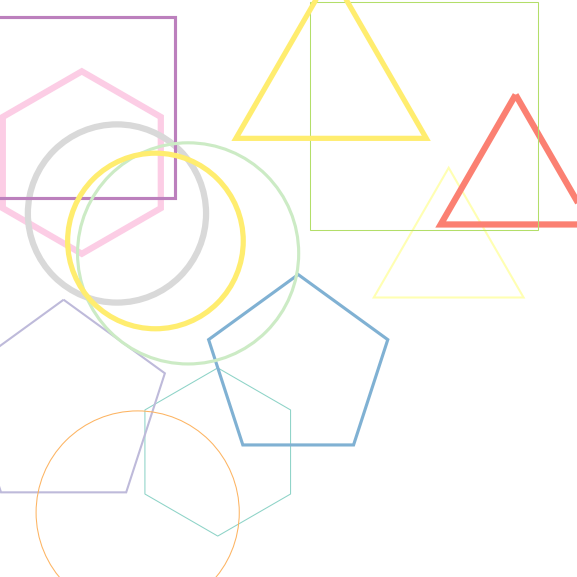[{"shape": "hexagon", "thickness": 0.5, "radius": 0.73, "center": [0.377, 0.216]}, {"shape": "triangle", "thickness": 1, "radius": 0.75, "center": [0.777, 0.559]}, {"shape": "pentagon", "thickness": 1, "radius": 0.92, "center": [0.11, 0.296]}, {"shape": "triangle", "thickness": 3, "radius": 0.75, "center": [0.893, 0.685]}, {"shape": "pentagon", "thickness": 1.5, "radius": 0.82, "center": [0.516, 0.361]}, {"shape": "circle", "thickness": 0.5, "radius": 0.88, "center": [0.238, 0.112]}, {"shape": "square", "thickness": 0.5, "radius": 0.99, "center": [0.734, 0.798]}, {"shape": "hexagon", "thickness": 3, "radius": 0.79, "center": [0.142, 0.718]}, {"shape": "circle", "thickness": 3, "radius": 0.77, "center": [0.203, 0.629]}, {"shape": "square", "thickness": 1.5, "radius": 0.78, "center": [0.146, 0.812]}, {"shape": "circle", "thickness": 1.5, "radius": 0.96, "center": [0.326, 0.56]}, {"shape": "circle", "thickness": 2.5, "radius": 0.76, "center": [0.269, 0.582]}, {"shape": "triangle", "thickness": 2.5, "radius": 0.95, "center": [0.573, 0.855]}]